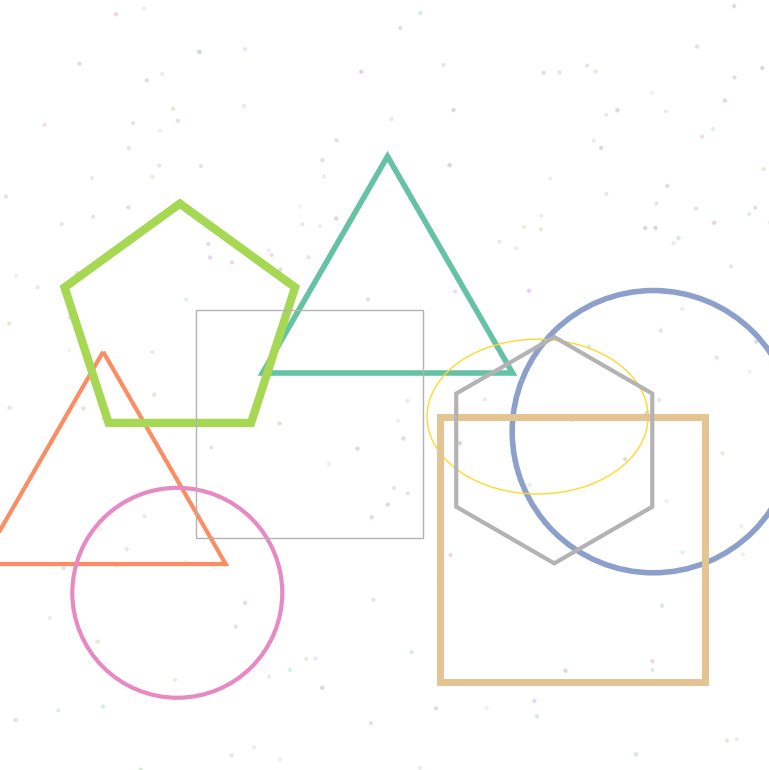[{"shape": "triangle", "thickness": 2, "radius": 0.94, "center": [0.503, 0.609]}, {"shape": "triangle", "thickness": 1.5, "radius": 0.92, "center": [0.134, 0.359]}, {"shape": "circle", "thickness": 2, "radius": 0.92, "center": [0.848, 0.439]}, {"shape": "circle", "thickness": 1.5, "radius": 0.68, "center": [0.23, 0.23]}, {"shape": "pentagon", "thickness": 3, "radius": 0.79, "center": [0.234, 0.578]}, {"shape": "oval", "thickness": 0.5, "radius": 0.72, "center": [0.698, 0.459]}, {"shape": "square", "thickness": 2.5, "radius": 0.86, "center": [0.744, 0.286]}, {"shape": "hexagon", "thickness": 1.5, "radius": 0.73, "center": [0.72, 0.415]}, {"shape": "square", "thickness": 0.5, "radius": 0.74, "center": [0.402, 0.449]}]